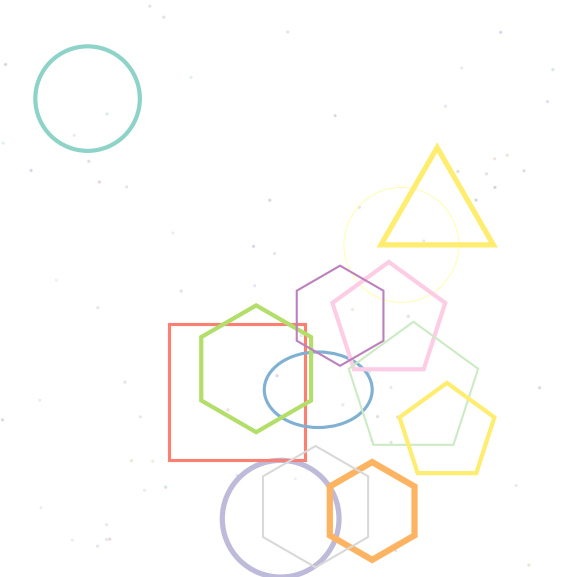[{"shape": "circle", "thickness": 2, "radius": 0.45, "center": [0.152, 0.828]}, {"shape": "circle", "thickness": 0.5, "radius": 0.5, "center": [0.695, 0.575]}, {"shape": "circle", "thickness": 2.5, "radius": 0.51, "center": [0.486, 0.101]}, {"shape": "square", "thickness": 1.5, "radius": 0.59, "center": [0.41, 0.321]}, {"shape": "oval", "thickness": 1.5, "radius": 0.47, "center": [0.551, 0.324]}, {"shape": "hexagon", "thickness": 3, "radius": 0.42, "center": [0.644, 0.114]}, {"shape": "hexagon", "thickness": 2, "radius": 0.55, "center": [0.444, 0.361]}, {"shape": "pentagon", "thickness": 2, "radius": 0.51, "center": [0.673, 0.443]}, {"shape": "hexagon", "thickness": 1, "radius": 0.53, "center": [0.546, 0.122]}, {"shape": "hexagon", "thickness": 1, "radius": 0.43, "center": [0.589, 0.452]}, {"shape": "pentagon", "thickness": 1, "radius": 0.59, "center": [0.716, 0.324]}, {"shape": "pentagon", "thickness": 2, "radius": 0.43, "center": [0.774, 0.25]}, {"shape": "triangle", "thickness": 2.5, "radius": 0.56, "center": [0.757, 0.631]}]